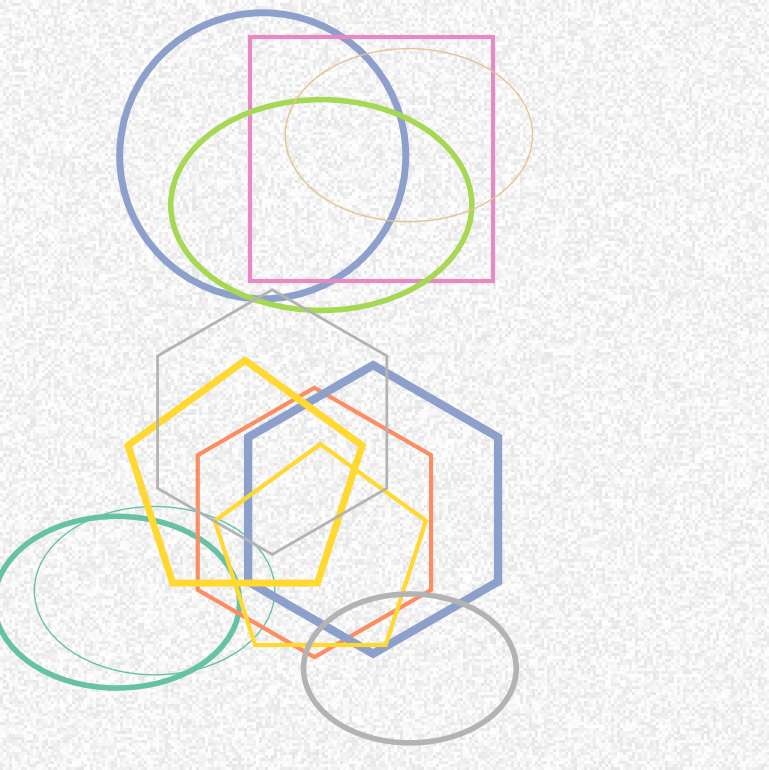[{"shape": "oval", "thickness": 0.5, "radius": 0.78, "center": [0.201, 0.233]}, {"shape": "oval", "thickness": 2, "radius": 0.8, "center": [0.152, 0.218]}, {"shape": "hexagon", "thickness": 1.5, "radius": 0.87, "center": [0.408, 0.321]}, {"shape": "circle", "thickness": 2.5, "radius": 0.93, "center": [0.341, 0.798]}, {"shape": "hexagon", "thickness": 3, "radius": 0.94, "center": [0.485, 0.338]}, {"shape": "square", "thickness": 1.5, "radius": 0.79, "center": [0.482, 0.794]}, {"shape": "oval", "thickness": 2, "radius": 0.98, "center": [0.417, 0.734]}, {"shape": "pentagon", "thickness": 2.5, "radius": 0.8, "center": [0.318, 0.372]}, {"shape": "pentagon", "thickness": 1.5, "radius": 0.72, "center": [0.416, 0.279]}, {"shape": "oval", "thickness": 0.5, "radius": 0.8, "center": [0.531, 0.824]}, {"shape": "hexagon", "thickness": 1, "radius": 0.86, "center": [0.354, 0.452]}, {"shape": "oval", "thickness": 2, "radius": 0.69, "center": [0.532, 0.132]}]